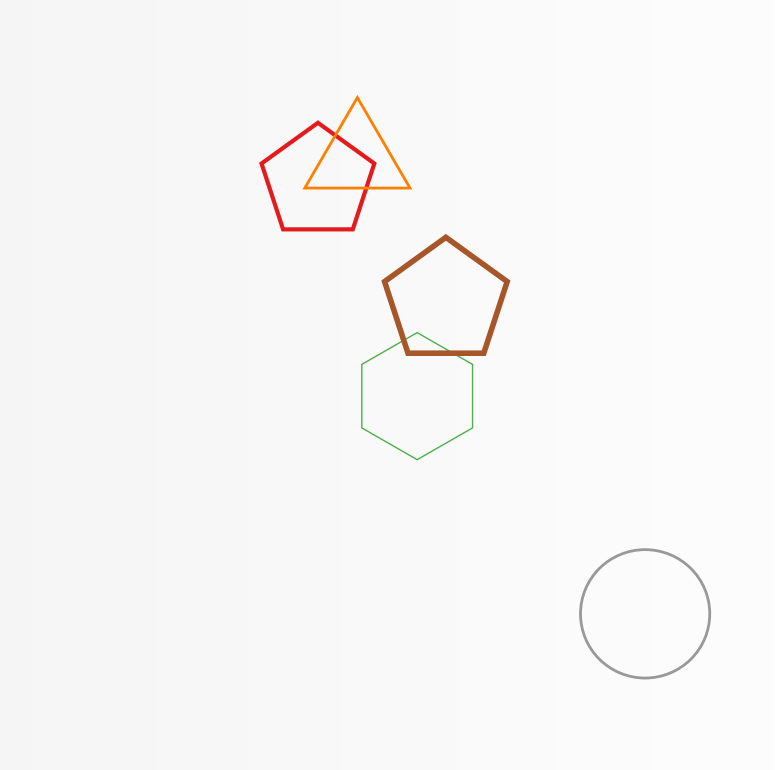[{"shape": "pentagon", "thickness": 1.5, "radius": 0.38, "center": [0.41, 0.764]}, {"shape": "hexagon", "thickness": 0.5, "radius": 0.41, "center": [0.538, 0.486]}, {"shape": "triangle", "thickness": 1, "radius": 0.39, "center": [0.461, 0.795]}, {"shape": "pentagon", "thickness": 2, "radius": 0.42, "center": [0.575, 0.609]}, {"shape": "circle", "thickness": 1, "radius": 0.42, "center": [0.832, 0.203]}]